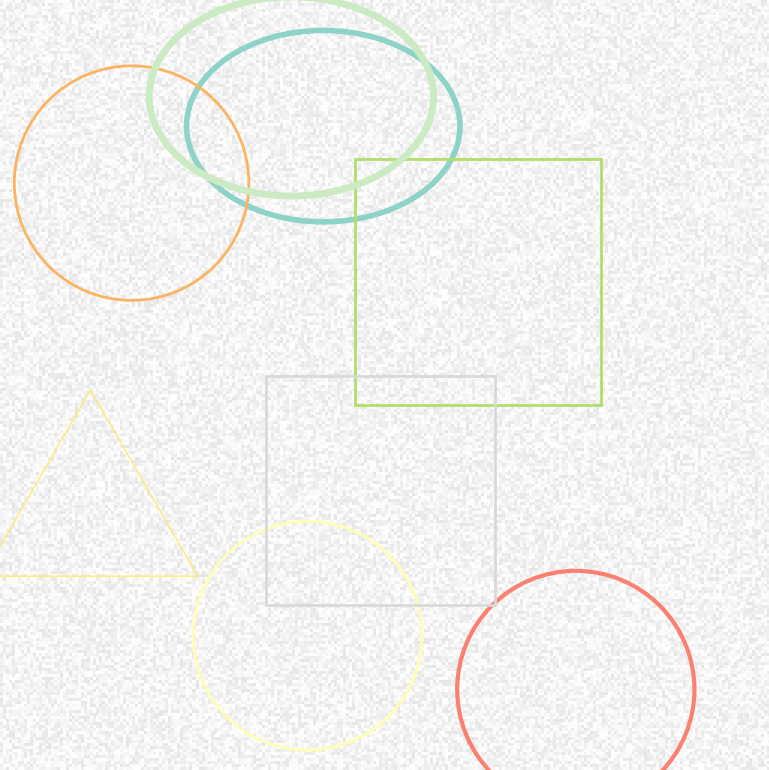[{"shape": "oval", "thickness": 2, "radius": 0.89, "center": [0.42, 0.836]}, {"shape": "circle", "thickness": 1, "radius": 0.74, "center": [0.399, 0.174]}, {"shape": "circle", "thickness": 1.5, "radius": 0.77, "center": [0.748, 0.105]}, {"shape": "circle", "thickness": 1, "radius": 0.76, "center": [0.171, 0.762]}, {"shape": "square", "thickness": 1, "radius": 0.8, "center": [0.62, 0.633]}, {"shape": "square", "thickness": 1, "radius": 0.74, "center": [0.495, 0.364]}, {"shape": "oval", "thickness": 2.5, "radius": 0.92, "center": [0.378, 0.875]}, {"shape": "triangle", "thickness": 0.5, "radius": 0.81, "center": [0.117, 0.332]}]